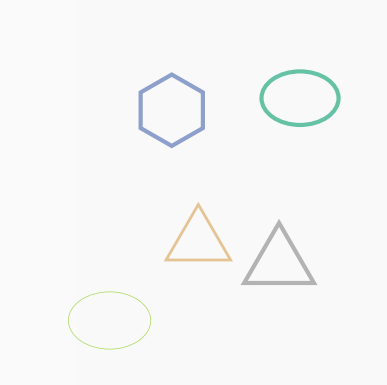[{"shape": "oval", "thickness": 3, "radius": 0.5, "center": [0.774, 0.745]}, {"shape": "hexagon", "thickness": 3, "radius": 0.46, "center": [0.443, 0.714]}, {"shape": "oval", "thickness": 0.5, "radius": 0.53, "center": [0.283, 0.168]}, {"shape": "triangle", "thickness": 2, "radius": 0.48, "center": [0.512, 0.373]}, {"shape": "triangle", "thickness": 3, "radius": 0.52, "center": [0.72, 0.317]}]